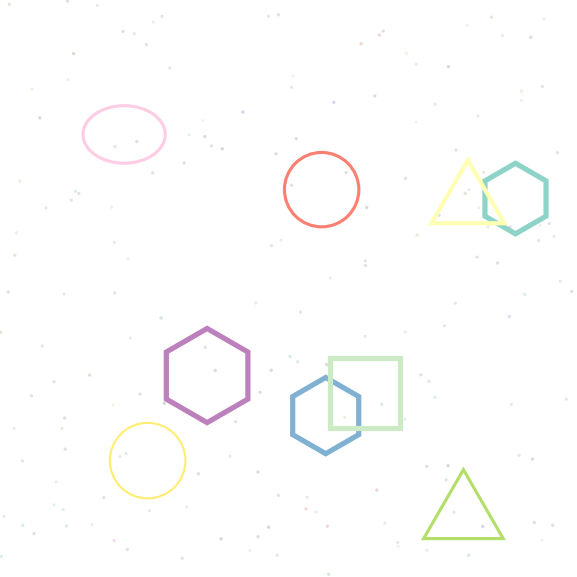[{"shape": "hexagon", "thickness": 2.5, "radius": 0.31, "center": [0.893, 0.655]}, {"shape": "triangle", "thickness": 2, "radius": 0.36, "center": [0.81, 0.649]}, {"shape": "circle", "thickness": 1.5, "radius": 0.32, "center": [0.557, 0.671]}, {"shape": "hexagon", "thickness": 2.5, "radius": 0.33, "center": [0.564, 0.28]}, {"shape": "triangle", "thickness": 1.5, "radius": 0.4, "center": [0.802, 0.106]}, {"shape": "oval", "thickness": 1.5, "radius": 0.36, "center": [0.215, 0.766]}, {"shape": "hexagon", "thickness": 2.5, "radius": 0.41, "center": [0.359, 0.349]}, {"shape": "square", "thickness": 2.5, "radius": 0.3, "center": [0.632, 0.319]}, {"shape": "circle", "thickness": 1, "radius": 0.33, "center": [0.256, 0.202]}]